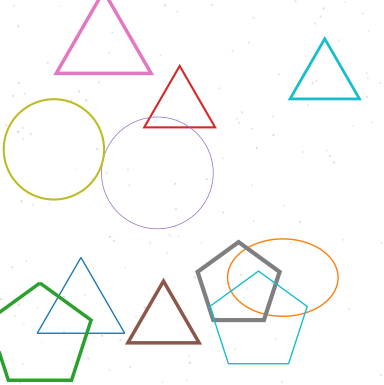[{"shape": "triangle", "thickness": 1, "radius": 0.66, "center": [0.21, 0.2]}, {"shape": "oval", "thickness": 1, "radius": 0.72, "center": [0.735, 0.279]}, {"shape": "pentagon", "thickness": 2.5, "radius": 0.7, "center": [0.104, 0.125]}, {"shape": "triangle", "thickness": 1.5, "radius": 0.53, "center": [0.467, 0.722]}, {"shape": "circle", "thickness": 0.5, "radius": 0.73, "center": [0.409, 0.551]}, {"shape": "triangle", "thickness": 2.5, "radius": 0.53, "center": [0.425, 0.163]}, {"shape": "triangle", "thickness": 2.5, "radius": 0.71, "center": [0.269, 0.881]}, {"shape": "pentagon", "thickness": 3, "radius": 0.56, "center": [0.62, 0.259]}, {"shape": "circle", "thickness": 1.5, "radius": 0.65, "center": [0.14, 0.612]}, {"shape": "triangle", "thickness": 2, "radius": 0.52, "center": [0.844, 0.795]}, {"shape": "pentagon", "thickness": 1, "radius": 0.66, "center": [0.671, 0.163]}]